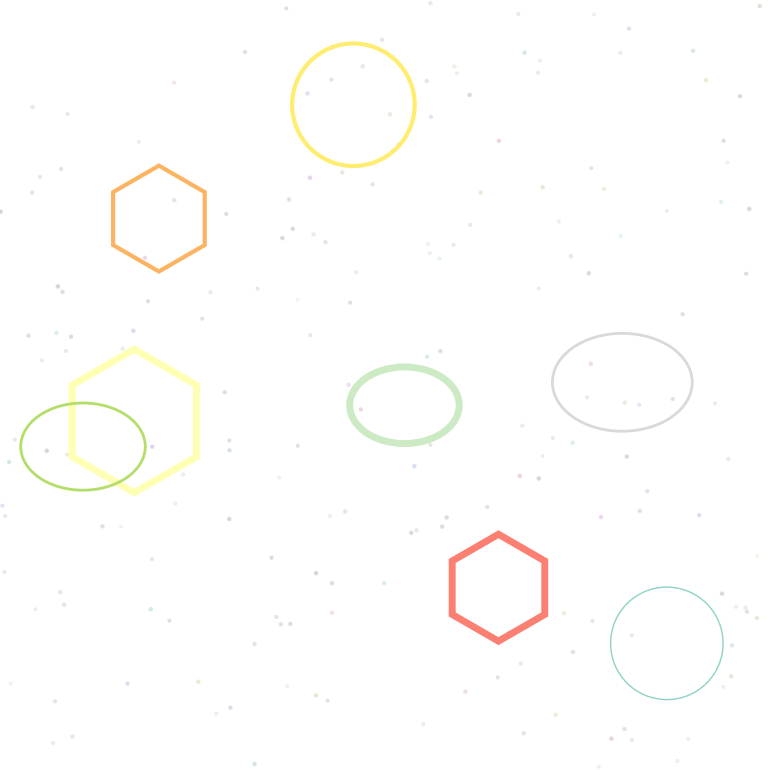[{"shape": "circle", "thickness": 0.5, "radius": 0.37, "center": [0.866, 0.164]}, {"shape": "hexagon", "thickness": 2.5, "radius": 0.47, "center": [0.174, 0.453]}, {"shape": "hexagon", "thickness": 2.5, "radius": 0.35, "center": [0.647, 0.237]}, {"shape": "hexagon", "thickness": 1.5, "radius": 0.34, "center": [0.206, 0.716]}, {"shape": "oval", "thickness": 1, "radius": 0.4, "center": [0.108, 0.42]}, {"shape": "oval", "thickness": 1, "radius": 0.45, "center": [0.808, 0.504]}, {"shape": "oval", "thickness": 2.5, "radius": 0.36, "center": [0.525, 0.474]}, {"shape": "circle", "thickness": 1.5, "radius": 0.4, "center": [0.459, 0.864]}]